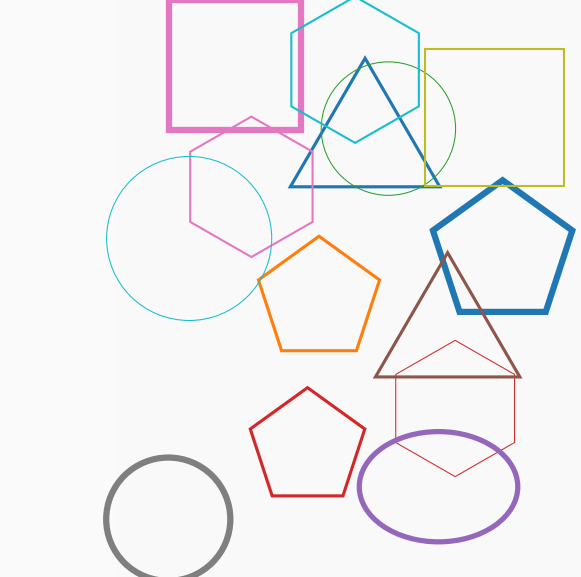[{"shape": "pentagon", "thickness": 3, "radius": 0.63, "center": [0.865, 0.561]}, {"shape": "triangle", "thickness": 1.5, "radius": 0.74, "center": [0.628, 0.75]}, {"shape": "pentagon", "thickness": 1.5, "radius": 0.55, "center": [0.549, 0.48]}, {"shape": "circle", "thickness": 0.5, "radius": 0.58, "center": [0.668, 0.776]}, {"shape": "hexagon", "thickness": 0.5, "radius": 0.59, "center": [0.783, 0.292]}, {"shape": "pentagon", "thickness": 1.5, "radius": 0.52, "center": [0.529, 0.224]}, {"shape": "oval", "thickness": 2.5, "radius": 0.68, "center": [0.754, 0.156]}, {"shape": "triangle", "thickness": 1.5, "radius": 0.72, "center": [0.77, 0.418]}, {"shape": "hexagon", "thickness": 1, "radius": 0.61, "center": [0.433, 0.676]}, {"shape": "square", "thickness": 3, "radius": 0.57, "center": [0.404, 0.887]}, {"shape": "circle", "thickness": 3, "radius": 0.53, "center": [0.289, 0.1]}, {"shape": "square", "thickness": 1, "radius": 0.6, "center": [0.851, 0.796]}, {"shape": "circle", "thickness": 0.5, "radius": 0.71, "center": [0.325, 0.586]}, {"shape": "hexagon", "thickness": 1, "radius": 0.63, "center": [0.611, 0.878]}]